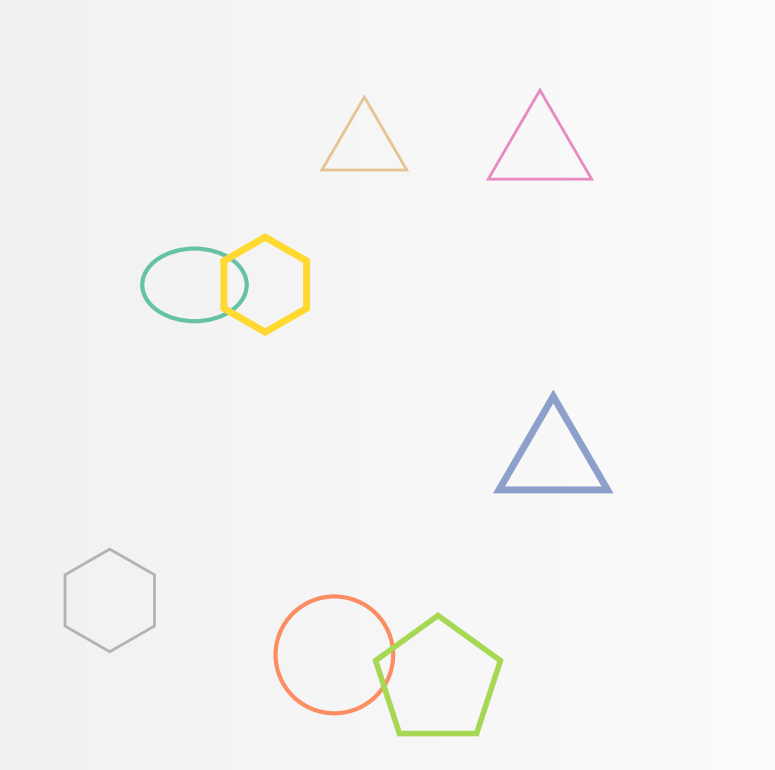[{"shape": "oval", "thickness": 1.5, "radius": 0.34, "center": [0.251, 0.63]}, {"shape": "circle", "thickness": 1.5, "radius": 0.38, "center": [0.431, 0.15]}, {"shape": "triangle", "thickness": 2.5, "radius": 0.4, "center": [0.714, 0.404]}, {"shape": "triangle", "thickness": 1, "radius": 0.39, "center": [0.697, 0.806]}, {"shape": "pentagon", "thickness": 2, "radius": 0.42, "center": [0.565, 0.116]}, {"shape": "hexagon", "thickness": 2.5, "radius": 0.31, "center": [0.342, 0.63]}, {"shape": "triangle", "thickness": 1, "radius": 0.32, "center": [0.47, 0.811]}, {"shape": "hexagon", "thickness": 1, "radius": 0.33, "center": [0.142, 0.22]}]